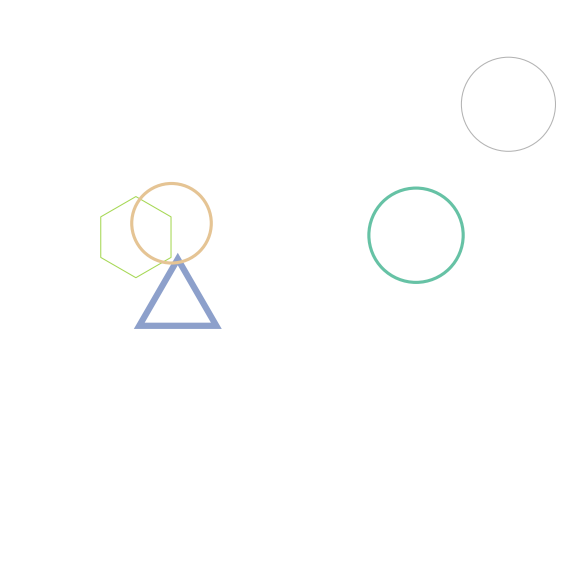[{"shape": "circle", "thickness": 1.5, "radius": 0.41, "center": [0.72, 0.592]}, {"shape": "triangle", "thickness": 3, "radius": 0.39, "center": [0.308, 0.474]}, {"shape": "hexagon", "thickness": 0.5, "radius": 0.35, "center": [0.235, 0.589]}, {"shape": "circle", "thickness": 1.5, "radius": 0.34, "center": [0.297, 0.613]}, {"shape": "circle", "thickness": 0.5, "radius": 0.41, "center": [0.88, 0.819]}]